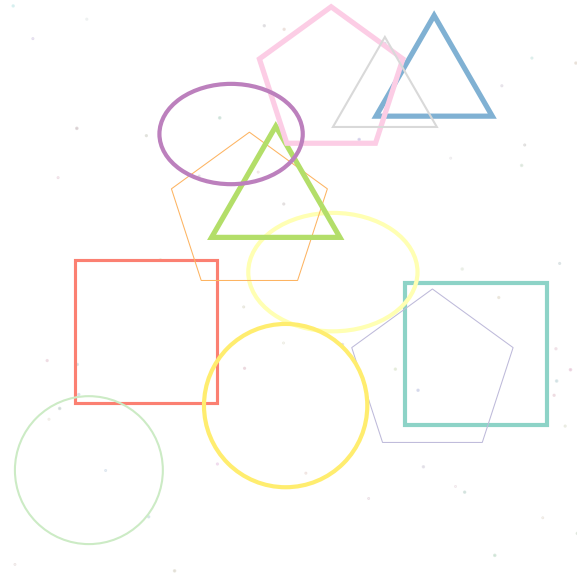[{"shape": "square", "thickness": 2, "radius": 0.62, "center": [0.824, 0.385]}, {"shape": "oval", "thickness": 2, "radius": 0.73, "center": [0.576, 0.528]}, {"shape": "pentagon", "thickness": 0.5, "radius": 0.73, "center": [0.749, 0.352]}, {"shape": "square", "thickness": 1.5, "radius": 0.62, "center": [0.253, 0.425]}, {"shape": "triangle", "thickness": 2.5, "radius": 0.58, "center": [0.752, 0.856]}, {"shape": "pentagon", "thickness": 0.5, "radius": 0.71, "center": [0.432, 0.628]}, {"shape": "triangle", "thickness": 2.5, "radius": 0.64, "center": [0.477, 0.652]}, {"shape": "pentagon", "thickness": 2.5, "radius": 0.65, "center": [0.573, 0.857]}, {"shape": "triangle", "thickness": 1, "radius": 0.52, "center": [0.666, 0.831]}, {"shape": "oval", "thickness": 2, "radius": 0.62, "center": [0.4, 0.767]}, {"shape": "circle", "thickness": 1, "radius": 0.64, "center": [0.154, 0.185]}, {"shape": "circle", "thickness": 2, "radius": 0.71, "center": [0.495, 0.297]}]